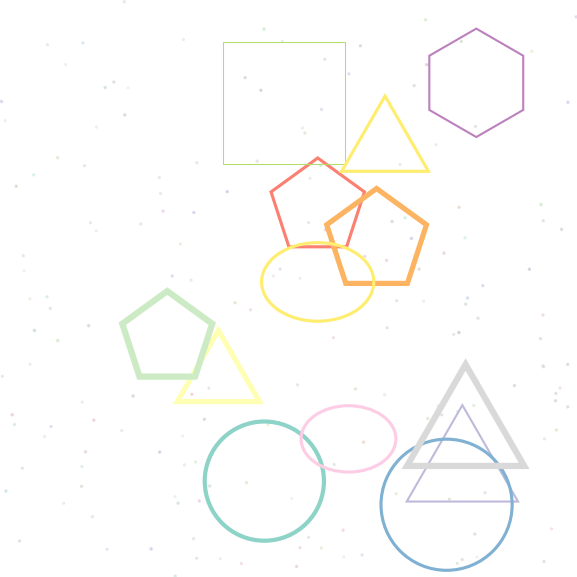[{"shape": "circle", "thickness": 2, "radius": 0.52, "center": [0.458, 0.166]}, {"shape": "triangle", "thickness": 2.5, "radius": 0.41, "center": [0.378, 0.345]}, {"shape": "triangle", "thickness": 1, "radius": 0.56, "center": [0.801, 0.186]}, {"shape": "pentagon", "thickness": 1.5, "radius": 0.43, "center": [0.55, 0.641]}, {"shape": "circle", "thickness": 1.5, "radius": 0.57, "center": [0.773, 0.125]}, {"shape": "pentagon", "thickness": 2.5, "radius": 0.45, "center": [0.652, 0.582]}, {"shape": "square", "thickness": 0.5, "radius": 0.53, "center": [0.491, 0.821]}, {"shape": "oval", "thickness": 1.5, "radius": 0.41, "center": [0.603, 0.239]}, {"shape": "triangle", "thickness": 3, "radius": 0.59, "center": [0.806, 0.251]}, {"shape": "hexagon", "thickness": 1, "radius": 0.47, "center": [0.825, 0.856]}, {"shape": "pentagon", "thickness": 3, "radius": 0.41, "center": [0.29, 0.413]}, {"shape": "triangle", "thickness": 1.5, "radius": 0.43, "center": [0.667, 0.746]}, {"shape": "oval", "thickness": 1.5, "radius": 0.49, "center": [0.55, 0.511]}]